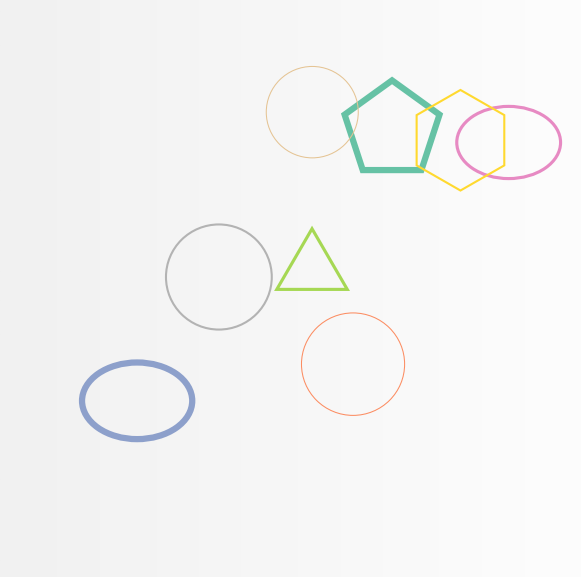[{"shape": "pentagon", "thickness": 3, "radius": 0.43, "center": [0.675, 0.774]}, {"shape": "circle", "thickness": 0.5, "radius": 0.44, "center": [0.607, 0.369]}, {"shape": "oval", "thickness": 3, "radius": 0.47, "center": [0.236, 0.305]}, {"shape": "oval", "thickness": 1.5, "radius": 0.45, "center": [0.875, 0.752]}, {"shape": "triangle", "thickness": 1.5, "radius": 0.35, "center": [0.537, 0.533]}, {"shape": "hexagon", "thickness": 1, "radius": 0.44, "center": [0.792, 0.756]}, {"shape": "circle", "thickness": 0.5, "radius": 0.4, "center": [0.537, 0.805]}, {"shape": "circle", "thickness": 1, "radius": 0.46, "center": [0.377, 0.519]}]